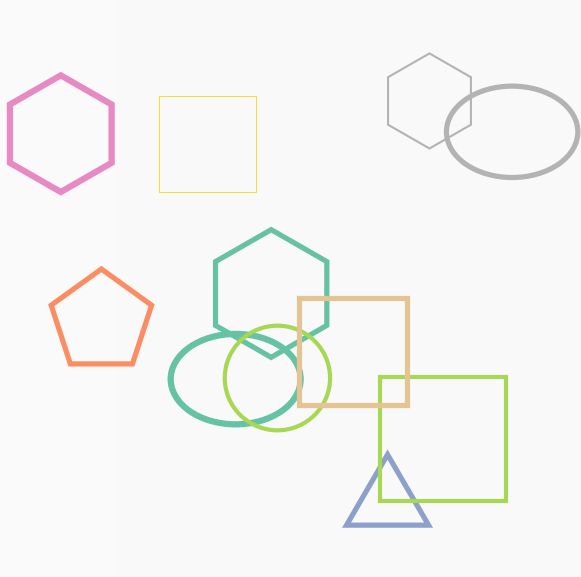[{"shape": "oval", "thickness": 3, "radius": 0.56, "center": [0.405, 0.343]}, {"shape": "hexagon", "thickness": 2.5, "radius": 0.55, "center": [0.467, 0.491]}, {"shape": "pentagon", "thickness": 2.5, "radius": 0.45, "center": [0.174, 0.442]}, {"shape": "triangle", "thickness": 2.5, "radius": 0.41, "center": [0.667, 0.131]}, {"shape": "hexagon", "thickness": 3, "radius": 0.51, "center": [0.105, 0.768]}, {"shape": "square", "thickness": 2, "radius": 0.54, "center": [0.762, 0.239]}, {"shape": "circle", "thickness": 2, "radius": 0.45, "center": [0.477, 0.345]}, {"shape": "square", "thickness": 0.5, "radius": 0.42, "center": [0.357, 0.75]}, {"shape": "square", "thickness": 2.5, "radius": 0.47, "center": [0.608, 0.39]}, {"shape": "oval", "thickness": 2.5, "radius": 0.57, "center": [0.881, 0.771]}, {"shape": "hexagon", "thickness": 1, "radius": 0.41, "center": [0.739, 0.824]}]